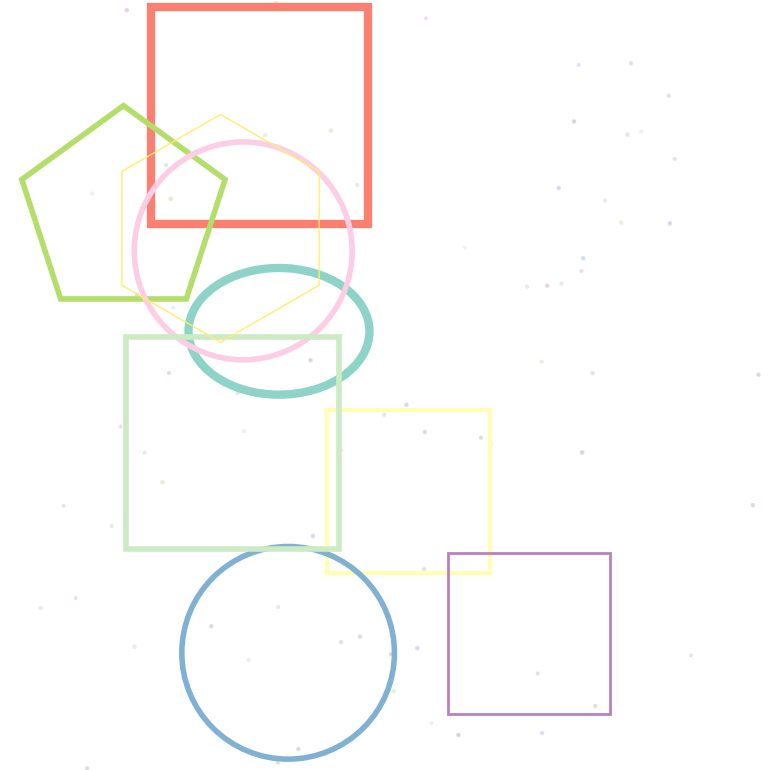[{"shape": "oval", "thickness": 3, "radius": 0.59, "center": [0.362, 0.57]}, {"shape": "square", "thickness": 1.5, "radius": 0.53, "center": [0.53, 0.361]}, {"shape": "square", "thickness": 3, "radius": 0.7, "center": [0.337, 0.85]}, {"shape": "circle", "thickness": 2, "radius": 0.69, "center": [0.374, 0.152]}, {"shape": "pentagon", "thickness": 2, "radius": 0.69, "center": [0.16, 0.724]}, {"shape": "circle", "thickness": 2, "radius": 0.71, "center": [0.316, 0.674]}, {"shape": "square", "thickness": 1, "radius": 0.52, "center": [0.687, 0.178]}, {"shape": "square", "thickness": 2, "radius": 0.69, "center": [0.302, 0.424]}, {"shape": "hexagon", "thickness": 0.5, "radius": 0.74, "center": [0.286, 0.703]}]